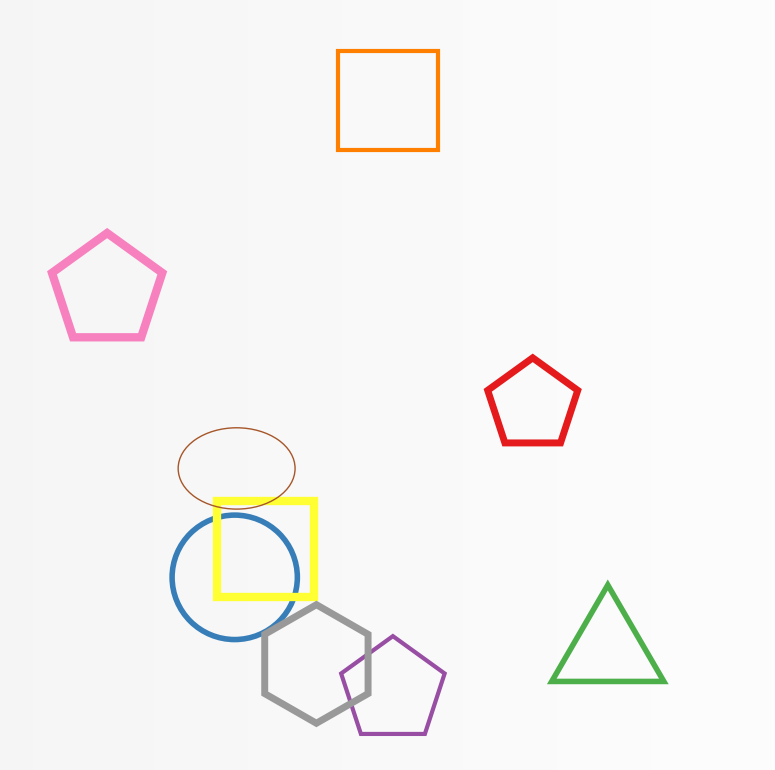[{"shape": "pentagon", "thickness": 2.5, "radius": 0.31, "center": [0.687, 0.474]}, {"shape": "circle", "thickness": 2, "radius": 0.4, "center": [0.303, 0.25]}, {"shape": "triangle", "thickness": 2, "radius": 0.42, "center": [0.784, 0.157]}, {"shape": "pentagon", "thickness": 1.5, "radius": 0.35, "center": [0.507, 0.104]}, {"shape": "square", "thickness": 1.5, "radius": 0.32, "center": [0.501, 0.87]}, {"shape": "square", "thickness": 3, "radius": 0.31, "center": [0.343, 0.287]}, {"shape": "oval", "thickness": 0.5, "radius": 0.38, "center": [0.305, 0.392]}, {"shape": "pentagon", "thickness": 3, "radius": 0.37, "center": [0.138, 0.622]}, {"shape": "hexagon", "thickness": 2.5, "radius": 0.38, "center": [0.408, 0.138]}]